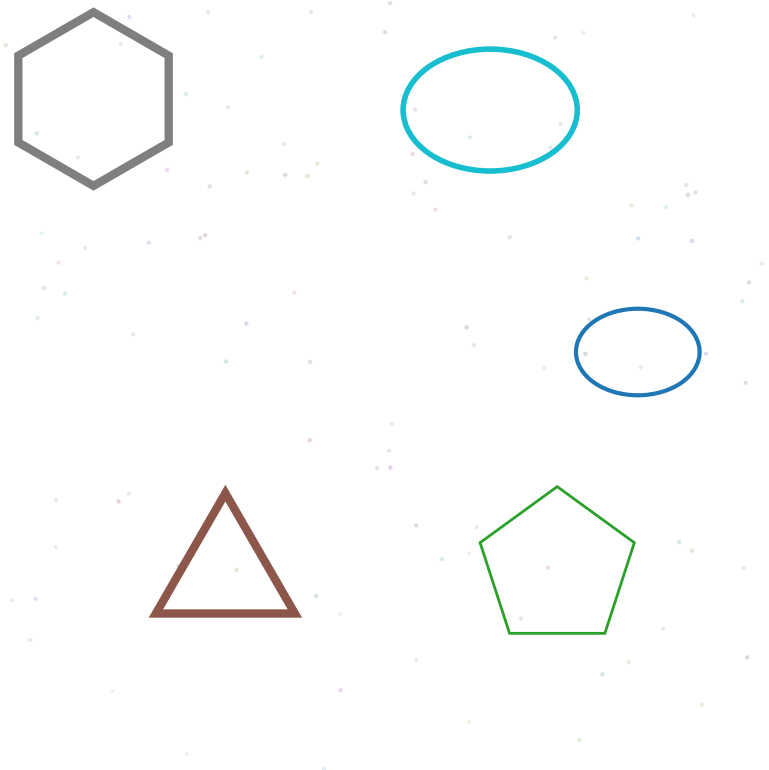[{"shape": "oval", "thickness": 1.5, "radius": 0.4, "center": [0.828, 0.543]}, {"shape": "pentagon", "thickness": 1, "radius": 0.53, "center": [0.724, 0.263]}, {"shape": "triangle", "thickness": 3, "radius": 0.52, "center": [0.293, 0.255]}, {"shape": "hexagon", "thickness": 3, "radius": 0.56, "center": [0.121, 0.871]}, {"shape": "oval", "thickness": 2, "radius": 0.57, "center": [0.637, 0.857]}]